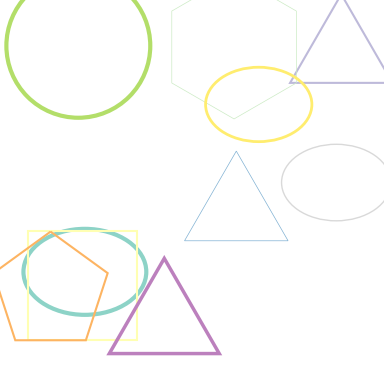[{"shape": "oval", "thickness": 3, "radius": 0.8, "center": [0.22, 0.294]}, {"shape": "square", "thickness": 1.5, "radius": 0.71, "center": [0.213, 0.259]}, {"shape": "triangle", "thickness": 1.5, "radius": 0.77, "center": [0.886, 0.861]}, {"shape": "triangle", "thickness": 0.5, "radius": 0.78, "center": [0.614, 0.452]}, {"shape": "pentagon", "thickness": 1.5, "radius": 0.78, "center": [0.131, 0.242]}, {"shape": "circle", "thickness": 3, "radius": 0.93, "center": [0.203, 0.881]}, {"shape": "oval", "thickness": 1, "radius": 0.71, "center": [0.873, 0.526]}, {"shape": "triangle", "thickness": 2.5, "radius": 0.82, "center": [0.427, 0.164]}, {"shape": "hexagon", "thickness": 0.5, "radius": 0.93, "center": [0.608, 0.878]}, {"shape": "oval", "thickness": 2, "radius": 0.69, "center": [0.672, 0.729]}]